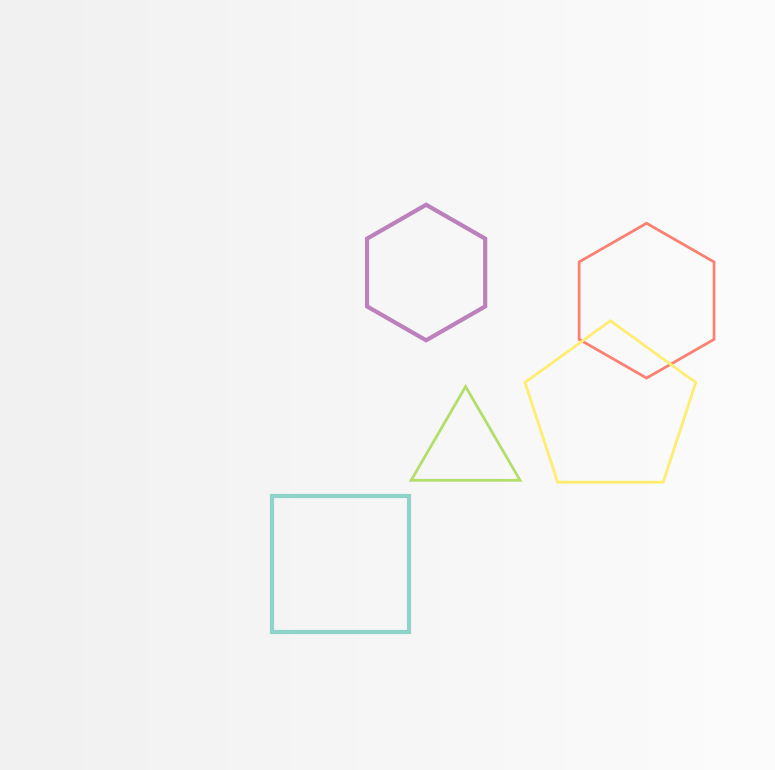[{"shape": "square", "thickness": 1.5, "radius": 0.44, "center": [0.44, 0.268]}, {"shape": "hexagon", "thickness": 1, "radius": 0.5, "center": [0.834, 0.61]}, {"shape": "triangle", "thickness": 1, "radius": 0.41, "center": [0.601, 0.417]}, {"shape": "hexagon", "thickness": 1.5, "radius": 0.44, "center": [0.55, 0.646]}, {"shape": "pentagon", "thickness": 1, "radius": 0.58, "center": [0.788, 0.468]}]